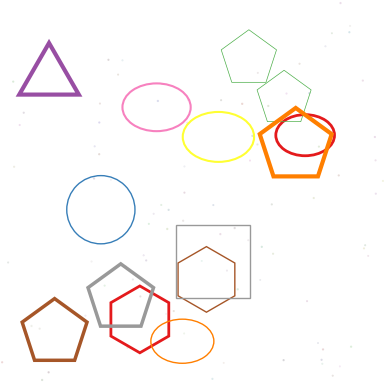[{"shape": "oval", "thickness": 2, "radius": 0.38, "center": [0.793, 0.649]}, {"shape": "hexagon", "thickness": 2, "radius": 0.43, "center": [0.363, 0.17]}, {"shape": "circle", "thickness": 1, "radius": 0.44, "center": [0.262, 0.455]}, {"shape": "pentagon", "thickness": 0.5, "radius": 0.38, "center": [0.646, 0.847]}, {"shape": "pentagon", "thickness": 0.5, "radius": 0.37, "center": [0.738, 0.744]}, {"shape": "triangle", "thickness": 3, "radius": 0.45, "center": [0.127, 0.799]}, {"shape": "oval", "thickness": 1, "radius": 0.41, "center": [0.474, 0.114]}, {"shape": "pentagon", "thickness": 3, "radius": 0.49, "center": [0.768, 0.621]}, {"shape": "oval", "thickness": 1.5, "radius": 0.46, "center": [0.567, 0.644]}, {"shape": "hexagon", "thickness": 1, "radius": 0.43, "center": [0.536, 0.274]}, {"shape": "pentagon", "thickness": 2.5, "radius": 0.44, "center": [0.142, 0.136]}, {"shape": "oval", "thickness": 1.5, "radius": 0.44, "center": [0.407, 0.721]}, {"shape": "pentagon", "thickness": 2.5, "radius": 0.45, "center": [0.314, 0.225]}, {"shape": "square", "thickness": 1, "radius": 0.48, "center": [0.553, 0.321]}]